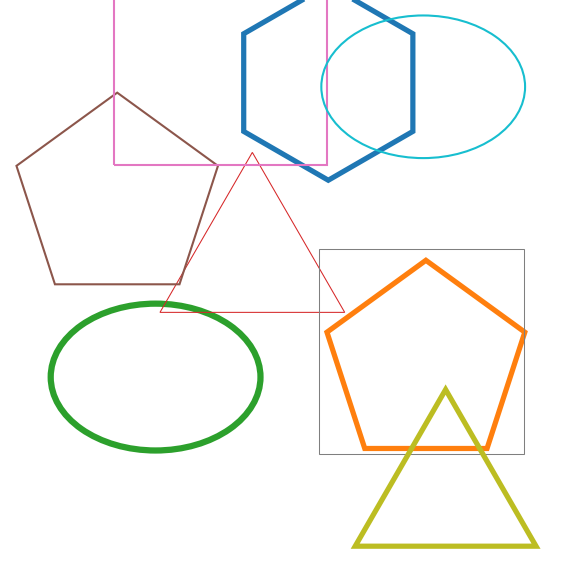[{"shape": "hexagon", "thickness": 2.5, "radius": 0.85, "center": [0.568, 0.856]}, {"shape": "pentagon", "thickness": 2.5, "radius": 0.9, "center": [0.737, 0.368]}, {"shape": "oval", "thickness": 3, "radius": 0.91, "center": [0.269, 0.346]}, {"shape": "triangle", "thickness": 0.5, "radius": 0.92, "center": [0.437, 0.551]}, {"shape": "pentagon", "thickness": 1, "radius": 0.92, "center": [0.203, 0.655]}, {"shape": "square", "thickness": 1, "radius": 0.92, "center": [0.382, 0.897]}, {"shape": "square", "thickness": 0.5, "radius": 0.89, "center": [0.73, 0.391]}, {"shape": "triangle", "thickness": 2.5, "radius": 0.9, "center": [0.772, 0.144]}, {"shape": "oval", "thickness": 1, "radius": 0.88, "center": [0.733, 0.849]}]